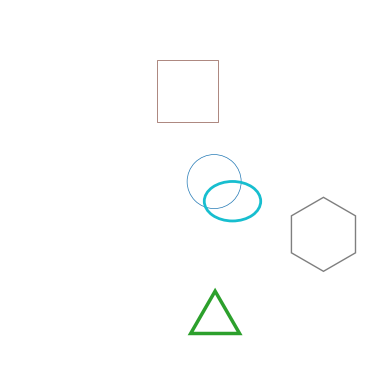[{"shape": "circle", "thickness": 0.5, "radius": 0.35, "center": [0.556, 0.528]}, {"shape": "triangle", "thickness": 2.5, "radius": 0.37, "center": [0.559, 0.17]}, {"shape": "square", "thickness": 0.5, "radius": 0.4, "center": [0.487, 0.764]}, {"shape": "hexagon", "thickness": 1, "radius": 0.48, "center": [0.84, 0.391]}, {"shape": "oval", "thickness": 2, "radius": 0.37, "center": [0.604, 0.477]}]